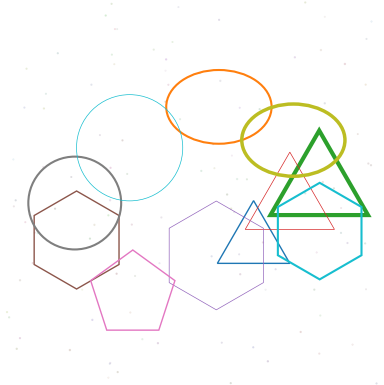[{"shape": "triangle", "thickness": 1, "radius": 0.54, "center": [0.659, 0.37]}, {"shape": "oval", "thickness": 1.5, "radius": 0.68, "center": [0.569, 0.722]}, {"shape": "triangle", "thickness": 3, "radius": 0.73, "center": [0.829, 0.515]}, {"shape": "triangle", "thickness": 0.5, "radius": 0.67, "center": [0.753, 0.471]}, {"shape": "hexagon", "thickness": 0.5, "radius": 0.71, "center": [0.562, 0.337]}, {"shape": "hexagon", "thickness": 1, "radius": 0.64, "center": [0.199, 0.377]}, {"shape": "pentagon", "thickness": 1, "radius": 0.58, "center": [0.345, 0.236]}, {"shape": "circle", "thickness": 1.5, "radius": 0.6, "center": [0.194, 0.473]}, {"shape": "oval", "thickness": 2.5, "radius": 0.67, "center": [0.762, 0.636]}, {"shape": "circle", "thickness": 0.5, "radius": 0.69, "center": [0.337, 0.616]}, {"shape": "hexagon", "thickness": 1.5, "radius": 0.63, "center": [0.83, 0.4]}]